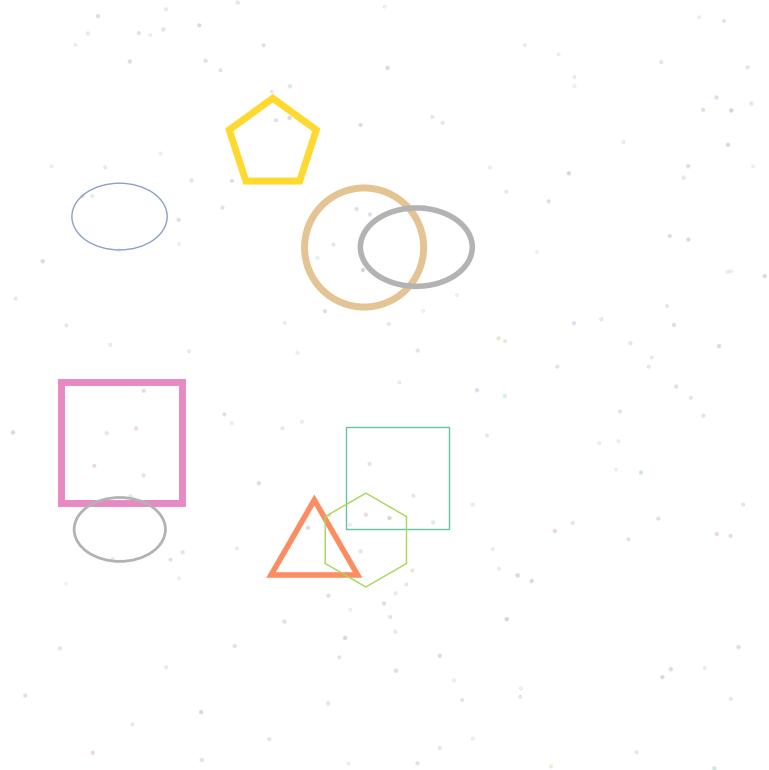[{"shape": "square", "thickness": 0.5, "radius": 0.33, "center": [0.516, 0.379]}, {"shape": "triangle", "thickness": 2, "radius": 0.32, "center": [0.408, 0.286]}, {"shape": "oval", "thickness": 0.5, "radius": 0.31, "center": [0.155, 0.719]}, {"shape": "square", "thickness": 2.5, "radius": 0.39, "center": [0.158, 0.425]}, {"shape": "hexagon", "thickness": 0.5, "radius": 0.3, "center": [0.475, 0.299]}, {"shape": "pentagon", "thickness": 2.5, "radius": 0.3, "center": [0.354, 0.813]}, {"shape": "circle", "thickness": 2.5, "radius": 0.39, "center": [0.473, 0.679]}, {"shape": "oval", "thickness": 1, "radius": 0.3, "center": [0.156, 0.312]}, {"shape": "oval", "thickness": 2, "radius": 0.36, "center": [0.541, 0.679]}]